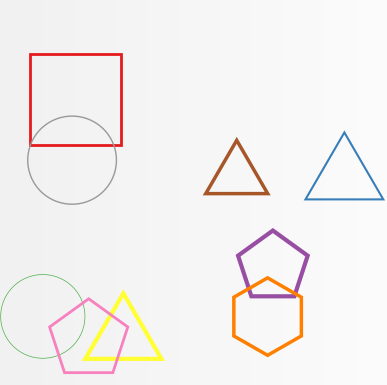[{"shape": "square", "thickness": 2, "radius": 0.59, "center": [0.195, 0.741]}, {"shape": "triangle", "thickness": 1.5, "radius": 0.58, "center": [0.889, 0.54]}, {"shape": "circle", "thickness": 0.5, "radius": 0.54, "center": [0.11, 0.178]}, {"shape": "pentagon", "thickness": 3, "radius": 0.47, "center": [0.704, 0.307]}, {"shape": "hexagon", "thickness": 2.5, "radius": 0.5, "center": [0.691, 0.178]}, {"shape": "triangle", "thickness": 3, "radius": 0.57, "center": [0.318, 0.125]}, {"shape": "triangle", "thickness": 2.5, "radius": 0.46, "center": [0.611, 0.543]}, {"shape": "pentagon", "thickness": 2, "radius": 0.53, "center": [0.229, 0.118]}, {"shape": "circle", "thickness": 1, "radius": 0.57, "center": [0.186, 0.584]}]